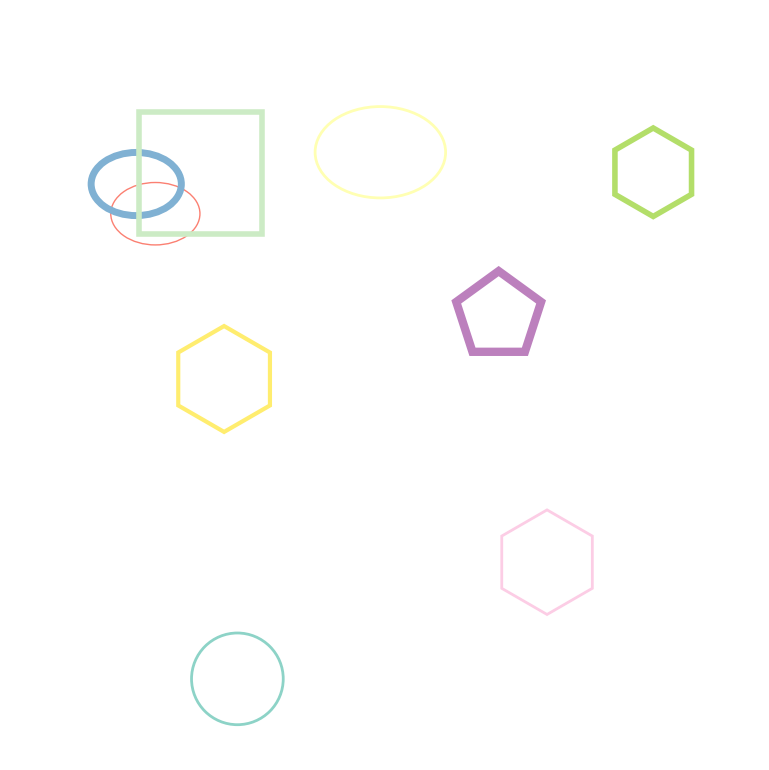[{"shape": "circle", "thickness": 1, "radius": 0.3, "center": [0.308, 0.118]}, {"shape": "oval", "thickness": 1, "radius": 0.42, "center": [0.494, 0.802]}, {"shape": "oval", "thickness": 0.5, "radius": 0.29, "center": [0.202, 0.722]}, {"shape": "oval", "thickness": 2.5, "radius": 0.29, "center": [0.177, 0.761]}, {"shape": "hexagon", "thickness": 2, "radius": 0.29, "center": [0.848, 0.776]}, {"shape": "hexagon", "thickness": 1, "radius": 0.34, "center": [0.71, 0.27]}, {"shape": "pentagon", "thickness": 3, "radius": 0.29, "center": [0.648, 0.59]}, {"shape": "square", "thickness": 2, "radius": 0.4, "center": [0.26, 0.775]}, {"shape": "hexagon", "thickness": 1.5, "radius": 0.34, "center": [0.291, 0.508]}]